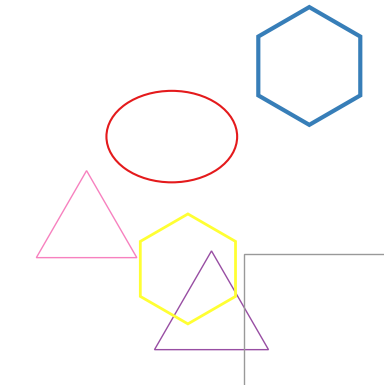[{"shape": "oval", "thickness": 1.5, "radius": 0.85, "center": [0.446, 0.645]}, {"shape": "hexagon", "thickness": 3, "radius": 0.76, "center": [0.803, 0.829]}, {"shape": "triangle", "thickness": 1, "radius": 0.85, "center": [0.549, 0.177]}, {"shape": "hexagon", "thickness": 2, "radius": 0.71, "center": [0.488, 0.302]}, {"shape": "triangle", "thickness": 1, "radius": 0.75, "center": [0.225, 0.406]}, {"shape": "square", "thickness": 1, "radius": 0.93, "center": [0.822, 0.153]}]